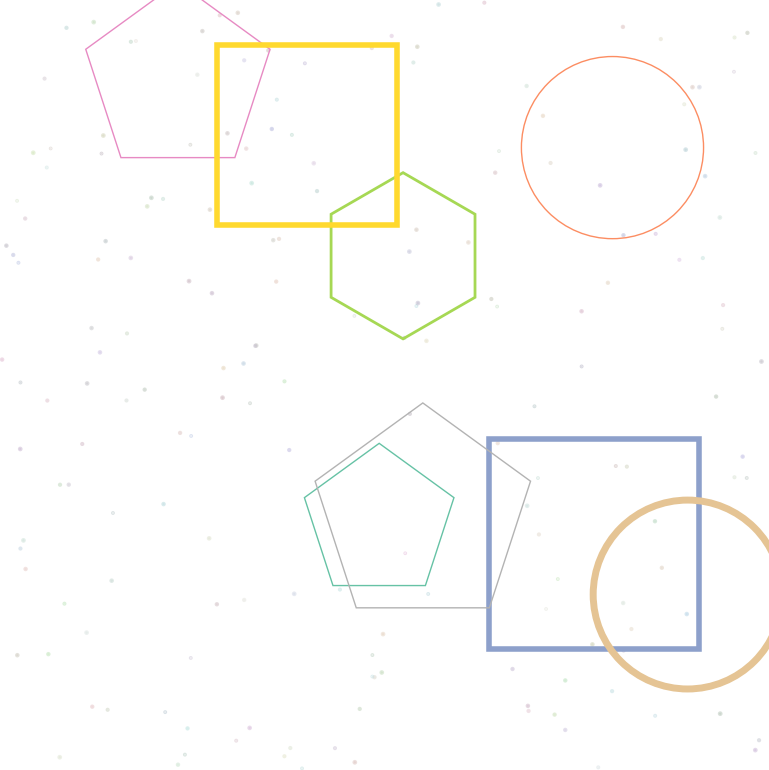[{"shape": "pentagon", "thickness": 0.5, "radius": 0.51, "center": [0.492, 0.322]}, {"shape": "circle", "thickness": 0.5, "radius": 0.59, "center": [0.795, 0.808]}, {"shape": "square", "thickness": 2, "radius": 0.68, "center": [0.771, 0.294]}, {"shape": "pentagon", "thickness": 0.5, "radius": 0.63, "center": [0.231, 0.897]}, {"shape": "hexagon", "thickness": 1, "radius": 0.54, "center": [0.523, 0.668]}, {"shape": "square", "thickness": 2, "radius": 0.58, "center": [0.399, 0.825]}, {"shape": "circle", "thickness": 2.5, "radius": 0.61, "center": [0.893, 0.228]}, {"shape": "pentagon", "thickness": 0.5, "radius": 0.74, "center": [0.549, 0.33]}]